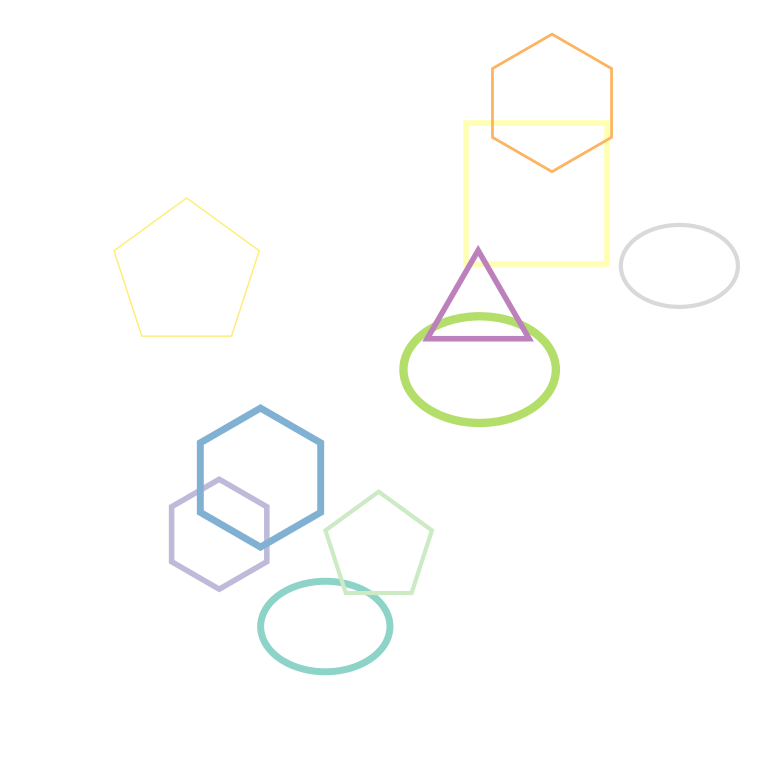[{"shape": "oval", "thickness": 2.5, "radius": 0.42, "center": [0.422, 0.186]}, {"shape": "square", "thickness": 2, "radius": 0.46, "center": [0.697, 0.749]}, {"shape": "hexagon", "thickness": 2, "radius": 0.36, "center": [0.285, 0.306]}, {"shape": "hexagon", "thickness": 2.5, "radius": 0.45, "center": [0.338, 0.38]}, {"shape": "hexagon", "thickness": 1, "radius": 0.45, "center": [0.717, 0.866]}, {"shape": "oval", "thickness": 3, "radius": 0.49, "center": [0.623, 0.52]}, {"shape": "oval", "thickness": 1.5, "radius": 0.38, "center": [0.882, 0.655]}, {"shape": "triangle", "thickness": 2, "radius": 0.38, "center": [0.621, 0.598]}, {"shape": "pentagon", "thickness": 1.5, "radius": 0.36, "center": [0.492, 0.289]}, {"shape": "pentagon", "thickness": 0.5, "radius": 0.5, "center": [0.242, 0.644]}]